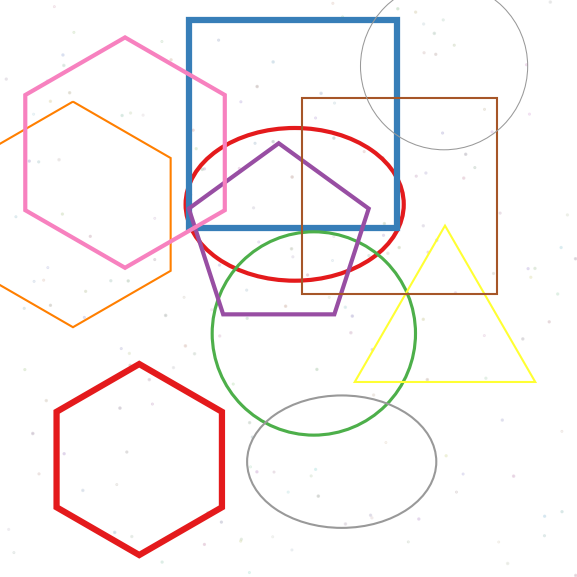[{"shape": "hexagon", "thickness": 3, "radius": 0.83, "center": [0.241, 0.203]}, {"shape": "oval", "thickness": 2, "radius": 0.94, "center": [0.51, 0.645]}, {"shape": "square", "thickness": 3, "radius": 0.9, "center": [0.507, 0.784]}, {"shape": "circle", "thickness": 1.5, "radius": 0.88, "center": [0.543, 0.422]}, {"shape": "pentagon", "thickness": 2, "radius": 0.82, "center": [0.483, 0.587]}, {"shape": "hexagon", "thickness": 1, "radius": 0.98, "center": [0.126, 0.628]}, {"shape": "triangle", "thickness": 1, "radius": 0.9, "center": [0.771, 0.428]}, {"shape": "square", "thickness": 1, "radius": 0.85, "center": [0.692, 0.66]}, {"shape": "hexagon", "thickness": 2, "radius": 1.0, "center": [0.217, 0.735]}, {"shape": "oval", "thickness": 1, "radius": 0.82, "center": [0.592, 0.2]}, {"shape": "circle", "thickness": 0.5, "radius": 0.72, "center": [0.769, 0.884]}]